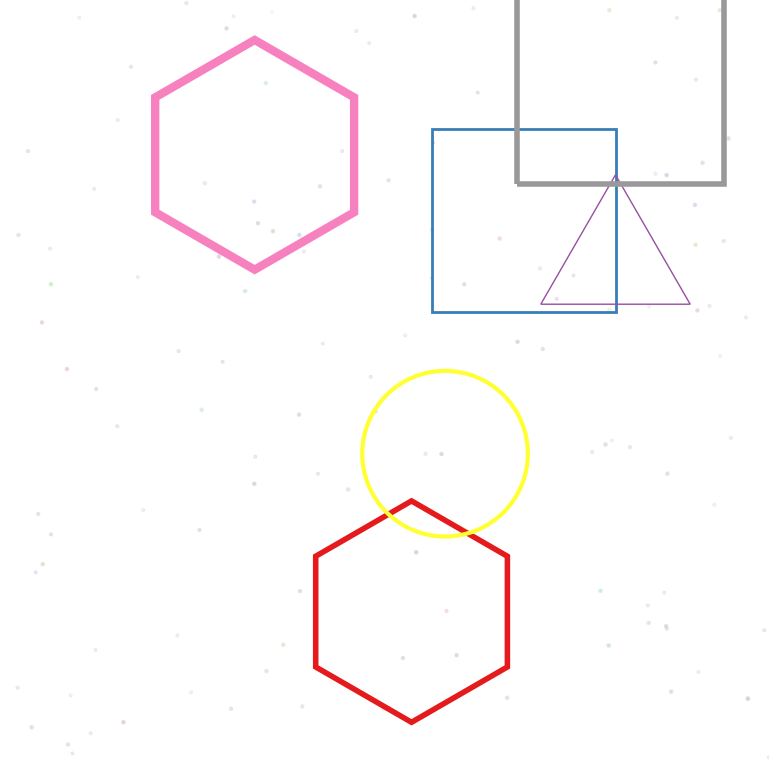[{"shape": "hexagon", "thickness": 2, "radius": 0.72, "center": [0.534, 0.206]}, {"shape": "square", "thickness": 1, "radius": 0.6, "center": [0.68, 0.713]}, {"shape": "triangle", "thickness": 0.5, "radius": 0.56, "center": [0.799, 0.661]}, {"shape": "circle", "thickness": 1.5, "radius": 0.54, "center": [0.578, 0.411]}, {"shape": "hexagon", "thickness": 3, "radius": 0.75, "center": [0.331, 0.799]}, {"shape": "square", "thickness": 2, "radius": 0.67, "center": [0.806, 0.895]}]